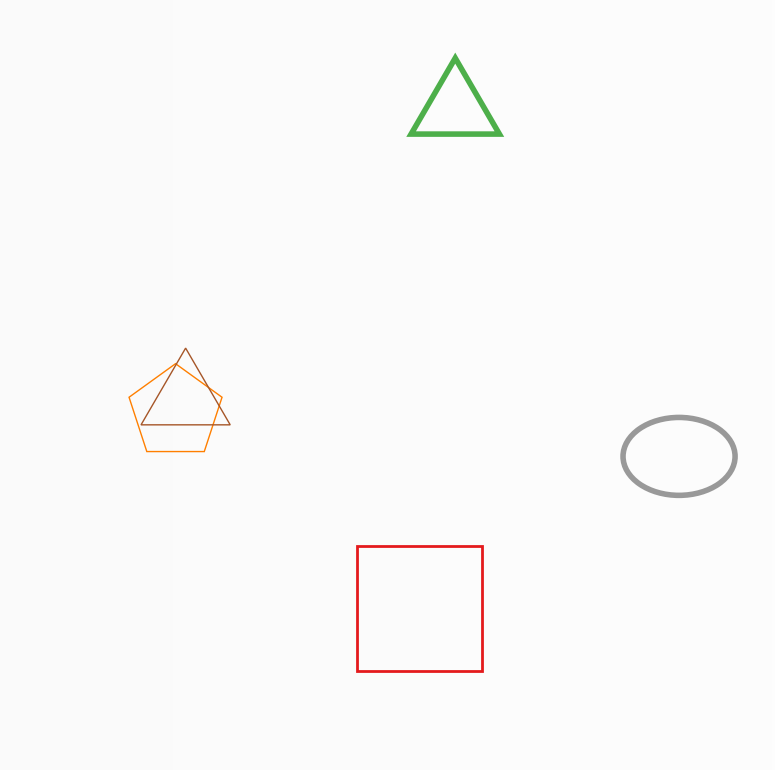[{"shape": "square", "thickness": 1, "radius": 0.4, "center": [0.541, 0.21]}, {"shape": "triangle", "thickness": 2, "radius": 0.33, "center": [0.587, 0.859]}, {"shape": "pentagon", "thickness": 0.5, "radius": 0.32, "center": [0.227, 0.465]}, {"shape": "triangle", "thickness": 0.5, "radius": 0.33, "center": [0.24, 0.481]}, {"shape": "oval", "thickness": 2, "radius": 0.36, "center": [0.876, 0.407]}]